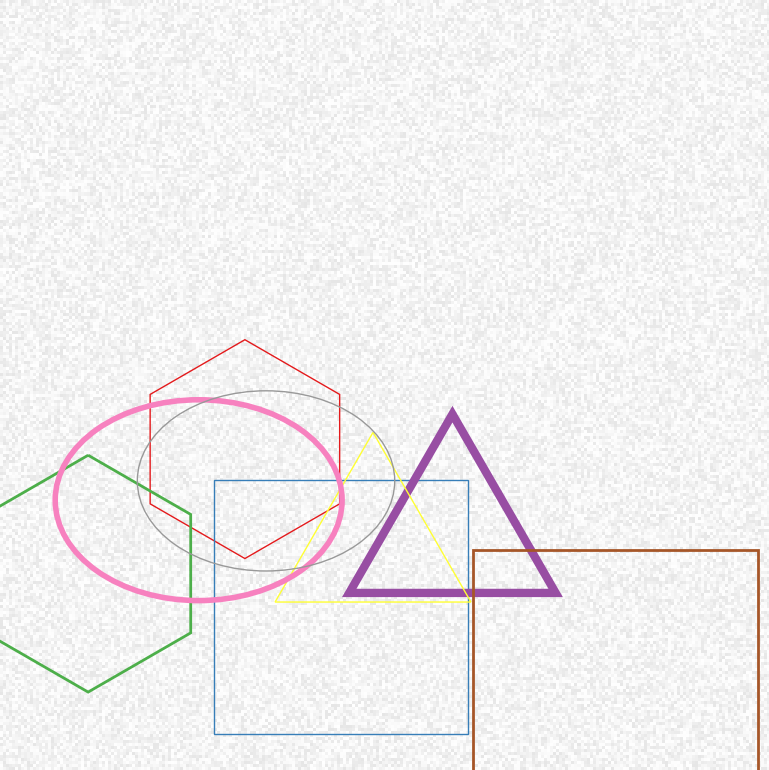[{"shape": "hexagon", "thickness": 0.5, "radius": 0.71, "center": [0.318, 0.417]}, {"shape": "square", "thickness": 0.5, "radius": 0.83, "center": [0.443, 0.212]}, {"shape": "hexagon", "thickness": 1, "radius": 0.77, "center": [0.114, 0.255]}, {"shape": "triangle", "thickness": 3, "radius": 0.77, "center": [0.588, 0.307]}, {"shape": "triangle", "thickness": 0.5, "radius": 0.73, "center": [0.484, 0.292]}, {"shape": "square", "thickness": 1, "radius": 0.92, "center": [0.799, 0.101]}, {"shape": "oval", "thickness": 2, "radius": 0.93, "center": [0.258, 0.35]}, {"shape": "oval", "thickness": 0.5, "radius": 0.84, "center": [0.345, 0.375]}]